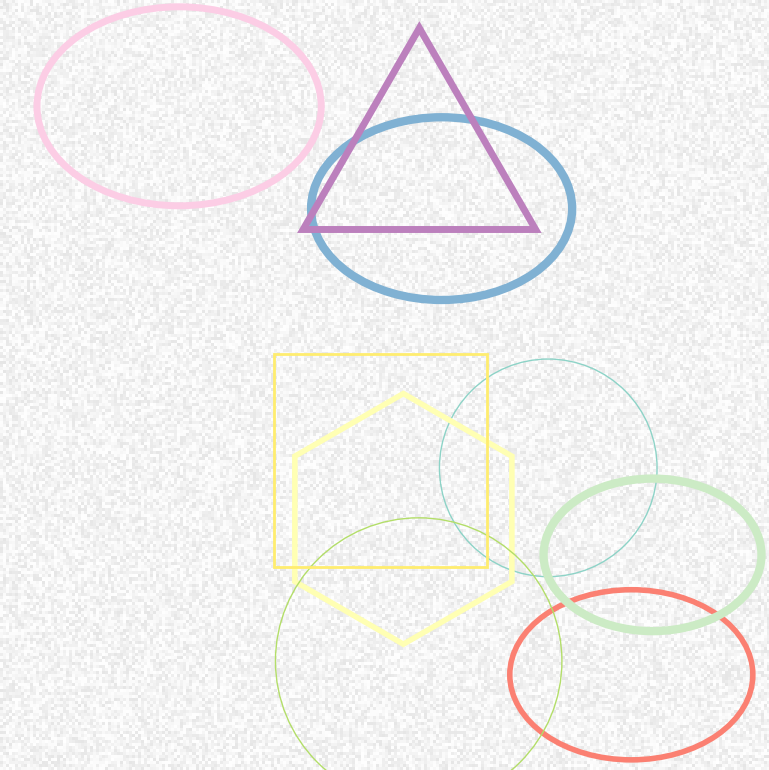[{"shape": "circle", "thickness": 0.5, "radius": 0.71, "center": [0.712, 0.392]}, {"shape": "hexagon", "thickness": 2, "radius": 0.81, "center": [0.524, 0.326]}, {"shape": "oval", "thickness": 2, "radius": 0.79, "center": [0.82, 0.124]}, {"shape": "oval", "thickness": 3, "radius": 0.85, "center": [0.574, 0.729]}, {"shape": "circle", "thickness": 0.5, "radius": 0.93, "center": [0.544, 0.141]}, {"shape": "oval", "thickness": 2.5, "radius": 0.92, "center": [0.233, 0.862]}, {"shape": "triangle", "thickness": 2.5, "radius": 0.87, "center": [0.545, 0.789]}, {"shape": "oval", "thickness": 3, "radius": 0.71, "center": [0.847, 0.279]}, {"shape": "square", "thickness": 1, "radius": 0.69, "center": [0.495, 0.402]}]